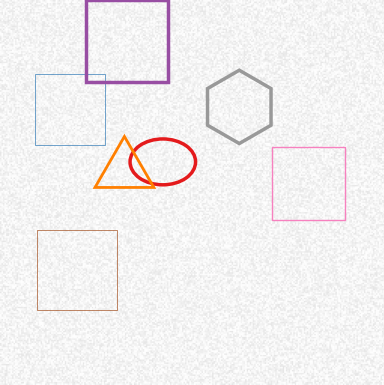[{"shape": "oval", "thickness": 2.5, "radius": 0.43, "center": [0.423, 0.58]}, {"shape": "square", "thickness": 0.5, "radius": 0.46, "center": [0.182, 0.715]}, {"shape": "square", "thickness": 2.5, "radius": 0.53, "center": [0.329, 0.895]}, {"shape": "triangle", "thickness": 2, "radius": 0.44, "center": [0.323, 0.557]}, {"shape": "square", "thickness": 0.5, "radius": 0.52, "center": [0.199, 0.299]}, {"shape": "square", "thickness": 1, "radius": 0.47, "center": [0.802, 0.524]}, {"shape": "hexagon", "thickness": 2.5, "radius": 0.48, "center": [0.621, 0.722]}]